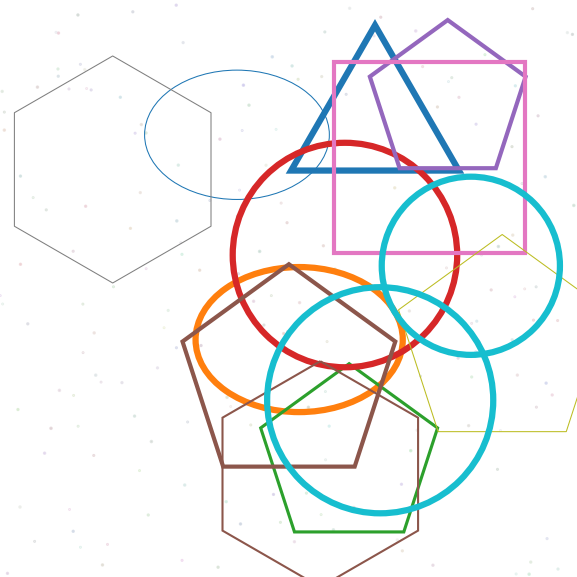[{"shape": "oval", "thickness": 0.5, "radius": 0.8, "center": [0.41, 0.766]}, {"shape": "triangle", "thickness": 3, "radius": 0.84, "center": [0.649, 0.788]}, {"shape": "oval", "thickness": 3, "radius": 0.9, "center": [0.518, 0.411]}, {"shape": "pentagon", "thickness": 1.5, "radius": 0.81, "center": [0.605, 0.208]}, {"shape": "circle", "thickness": 3, "radius": 0.97, "center": [0.597, 0.558]}, {"shape": "pentagon", "thickness": 2, "radius": 0.71, "center": [0.775, 0.823]}, {"shape": "pentagon", "thickness": 2, "radius": 0.97, "center": [0.5, 0.348]}, {"shape": "hexagon", "thickness": 1, "radius": 0.98, "center": [0.555, 0.178]}, {"shape": "square", "thickness": 2, "radius": 0.83, "center": [0.743, 0.727]}, {"shape": "hexagon", "thickness": 0.5, "radius": 0.98, "center": [0.195, 0.706]}, {"shape": "pentagon", "thickness": 0.5, "radius": 0.94, "center": [0.87, 0.404]}, {"shape": "circle", "thickness": 3, "radius": 0.98, "center": [0.658, 0.306]}, {"shape": "circle", "thickness": 3, "radius": 0.77, "center": [0.815, 0.539]}]